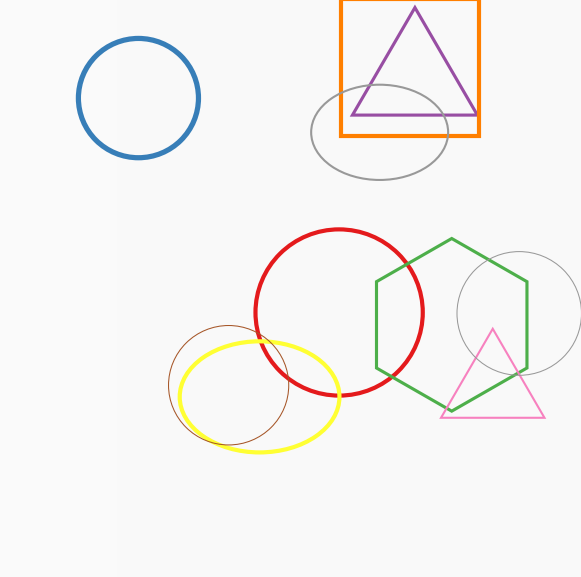[{"shape": "circle", "thickness": 2, "radius": 0.72, "center": [0.583, 0.458]}, {"shape": "circle", "thickness": 2.5, "radius": 0.52, "center": [0.238, 0.829]}, {"shape": "hexagon", "thickness": 1.5, "radius": 0.75, "center": [0.777, 0.437]}, {"shape": "triangle", "thickness": 1.5, "radius": 0.62, "center": [0.714, 0.862]}, {"shape": "square", "thickness": 2, "radius": 0.59, "center": [0.705, 0.882]}, {"shape": "oval", "thickness": 2, "radius": 0.69, "center": [0.447, 0.312]}, {"shape": "circle", "thickness": 0.5, "radius": 0.52, "center": [0.393, 0.332]}, {"shape": "triangle", "thickness": 1, "radius": 0.51, "center": [0.848, 0.327]}, {"shape": "circle", "thickness": 0.5, "radius": 0.54, "center": [0.893, 0.456]}, {"shape": "oval", "thickness": 1, "radius": 0.59, "center": [0.653, 0.77]}]